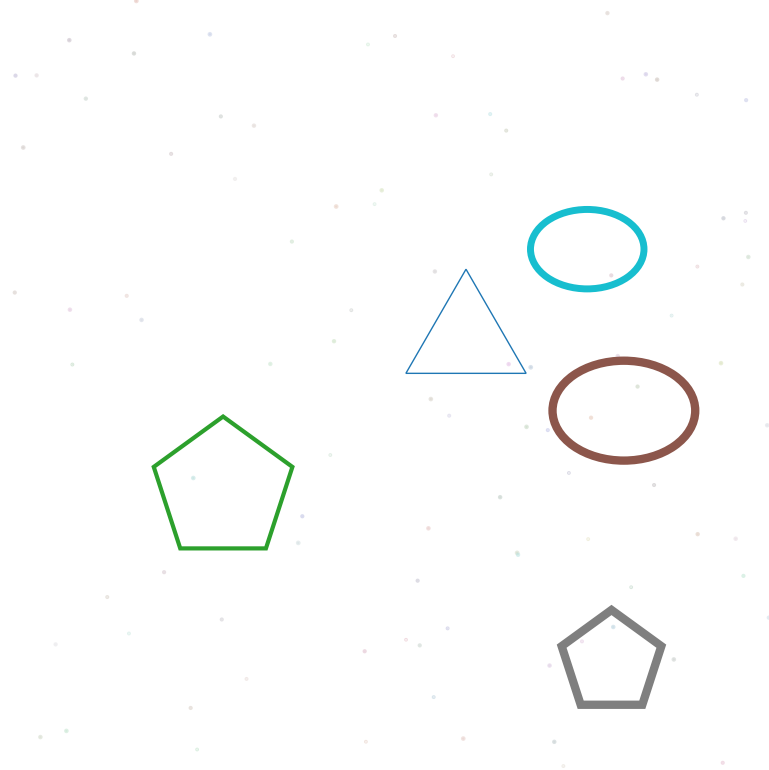[{"shape": "triangle", "thickness": 0.5, "radius": 0.45, "center": [0.605, 0.56]}, {"shape": "pentagon", "thickness": 1.5, "radius": 0.47, "center": [0.29, 0.364]}, {"shape": "oval", "thickness": 3, "radius": 0.46, "center": [0.81, 0.467]}, {"shape": "pentagon", "thickness": 3, "radius": 0.34, "center": [0.794, 0.14]}, {"shape": "oval", "thickness": 2.5, "radius": 0.37, "center": [0.763, 0.676]}]